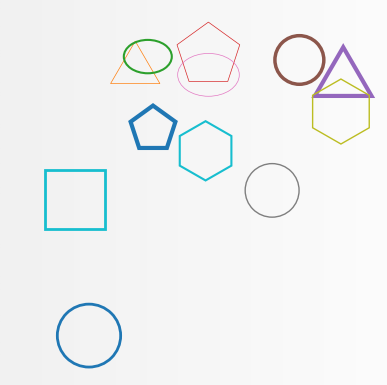[{"shape": "circle", "thickness": 2, "radius": 0.41, "center": [0.23, 0.128]}, {"shape": "pentagon", "thickness": 3, "radius": 0.3, "center": [0.395, 0.665]}, {"shape": "triangle", "thickness": 0.5, "radius": 0.37, "center": [0.349, 0.82]}, {"shape": "oval", "thickness": 1.5, "radius": 0.31, "center": [0.381, 0.853]}, {"shape": "pentagon", "thickness": 0.5, "radius": 0.43, "center": [0.538, 0.857]}, {"shape": "triangle", "thickness": 3, "radius": 0.42, "center": [0.886, 0.793]}, {"shape": "circle", "thickness": 2.5, "radius": 0.32, "center": [0.773, 0.844]}, {"shape": "oval", "thickness": 0.5, "radius": 0.4, "center": [0.538, 0.806]}, {"shape": "circle", "thickness": 1, "radius": 0.35, "center": [0.702, 0.505]}, {"shape": "hexagon", "thickness": 1, "radius": 0.42, "center": [0.88, 0.71]}, {"shape": "hexagon", "thickness": 1.5, "radius": 0.38, "center": [0.531, 0.608]}, {"shape": "square", "thickness": 2, "radius": 0.39, "center": [0.193, 0.482]}]